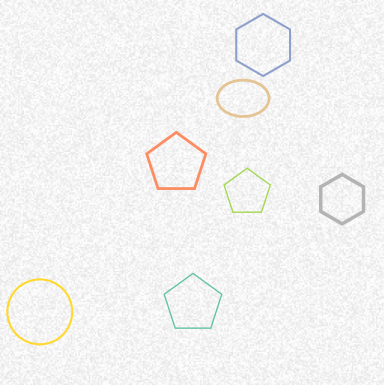[{"shape": "pentagon", "thickness": 1, "radius": 0.39, "center": [0.501, 0.211]}, {"shape": "pentagon", "thickness": 2, "radius": 0.4, "center": [0.458, 0.576]}, {"shape": "hexagon", "thickness": 1.5, "radius": 0.4, "center": [0.684, 0.883]}, {"shape": "pentagon", "thickness": 1, "radius": 0.32, "center": [0.642, 0.5]}, {"shape": "circle", "thickness": 1.5, "radius": 0.42, "center": [0.103, 0.19]}, {"shape": "oval", "thickness": 2, "radius": 0.34, "center": [0.632, 0.745]}, {"shape": "hexagon", "thickness": 2.5, "radius": 0.32, "center": [0.889, 0.483]}]